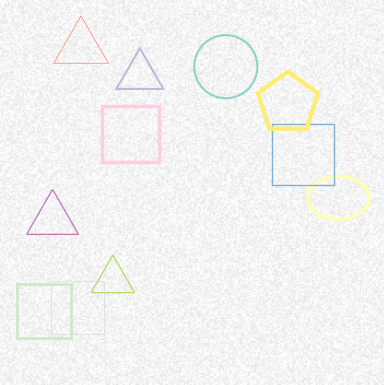[{"shape": "circle", "thickness": 1.5, "radius": 0.41, "center": [0.586, 0.827]}, {"shape": "oval", "thickness": 2.5, "radius": 0.4, "center": [0.879, 0.486]}, {"shape": "triangle", "thickness": 1.5, "radius": 0.35, "center": [0.363, 0.804]}, {"shape": "triangle", "thickness": 0.5, "radius": 0.41, "center": [0.21, 0.877]}, {"shape": "square", "thickness": 1, "radius": 0.4, "center": [0.787, 0.599]}, {"shape": "triangle", "thickness": 1, "radius": 0.33, "center": [0.293, 0.272]}, {"shape": "square", "thickness": 2.5, "radius": 0.37, "center": [0.339, 0.652]}, {"shape": "square", "thickness": 0.5, "radius": 0.34, "center": [0.201, 0.201]}, {"shape": "triangle", "thickness": 1, "radius": 0.39, "center": [0.137, 0.43]}, {"shape": "square", "thickness": 2, "radius": 0.35, "center": [0.113, 0.193]}, {"shape": "pentagon", "thickness": 3, "radius": 0.41, "center": [0.748, 0.732]}]